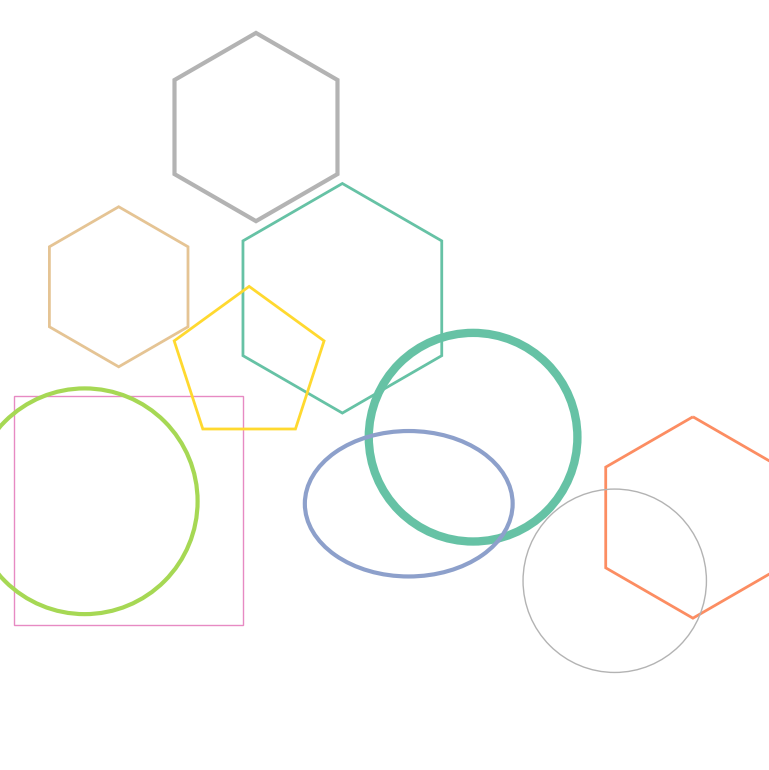[{"shape": "circle", "thickness": 3, "radius": 0.68, "center": [0.614, 0.432]}, {"shape": "hexagon", "thickness": 1, "radius": 0.75, "center": [0.445, 0.613]}, {"shape": "hexagon", "thickness": 1, "radius": 0.65, "center": [0.9, 0.328]}, {"shape": "oval", "thickness": 1.5, "radius": 0.67, "center": [0.531, 0.346]}, {"shape": "square", "thickness": 0.5, "radius": 0.74, "center": [0.166, 0.336]}, {"shape": "circle", "thickness": 1.5, "radius": 0.73, "center": [0.11, 0.349]}, {"shape": "pentagon", "thickness": 1, "radius": 0.51, "center": [0.324, 0.526]}, {"shape": "hexagon", "thickness": 1, "radius": 0.52, "center": [0.154, 0.628]}, {"shape": "hexagon", "thickness": 1.5, "radius": 0.61, "center": [0.332, 0.835]}, {"shape": "circle", "thickness": 0.5, "radius": 0.6, "center": [0.798, 0.246]}]